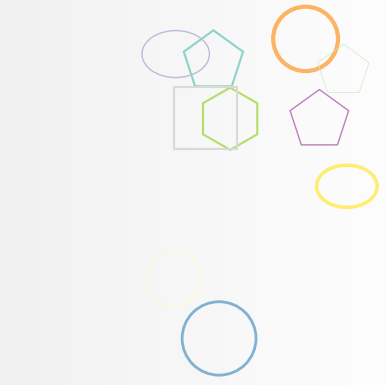[{"shape": "pentagon", "thickness": 1.5, "radius": 0.4, "center": [0.551, 0.841]}, {"shape": "circle", "thickness": 0.5, "radius": 0.36, "center": [0.449, 0.277]}, {"shape": "oval", "thickness": 1, "radius": 0.44, "center": [0.453, 0.86]}, {"shape": "circle", "thickness": 2, "radius": 0.48, "center": [0.565, 0.121]}, {"shape": "circle", "thickness": 3, "radius": 0.42, "center": [0.789, 0.899]}, {"shape": "hexagon", "thickness": 1.5, "radius": 0.4, "center": [0.594, 0.692]}, {"shape": "square", "thickness": 1.5, "radius": 0.4, "center": [0.53, 0.693]}, {"shape": "pentagon", "thickness": 1, "radius": 0.4, "center": [0.824, 0.688]}, {"shape": "pentagon", "thickness": 0.5, "radius": 0.35, "center": [0.886, 0.816]}, {"shape": "oval", "thickness": 2.5, "radius": 0.39, "center": [0.895, 0.516]}]